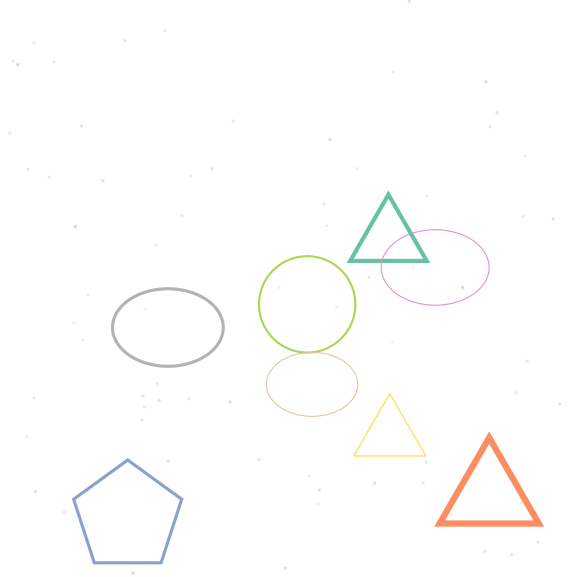[{"shape": "triangle", "thickness": 2, "radius": 0.38, "center": [0.673, 0.586]}, {"shape": "triangle", "thickness": 3, "radius": 0.5, "center": [0.847, 0.142]}, {"shape": "pentagon", "thickness": 1.5, "radius": 0.49, "center": [0.221, 0.104]}, {"shape": "oval", "thickness": 0.5, "radius": 0.47, "center": [0.754, 0.536]}, {"shape": "circle", "thickness": 1, "radius": 0.42, "center": [0.532, 0.472]}, {"shape": "triangle", "thickness": 0.5, "radius": 0.36, "center": [0.675, 0.246]}, {"shape": "oval", "thickness": 0.5, "radius": 0.4, "center": [0.54, 0.334]}, {"shape": "oval", "thickness": 1.5, "radius": 0.48, "center": [0.291, 0.432]}]